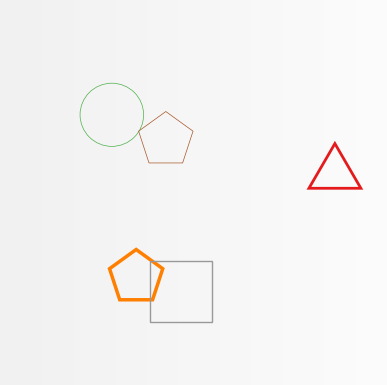[{"shape": "triangle", "thickness": 2, "radius": 0.39, "center": [0.864, 0.55]}, {"shape": "circle", "thickness": 0.5, "radius": 0.41, "center": [0.289, 0.702]}, {"shape": "pentagon", "thickness": 2.5, "radius": 0.36, "center": [0.351, 0.28]}, {"shape": "pentagon", "thickness": 0.5, "radius": 0.37, "center": [0.428, 0.636]}, {"shape": "square", "thickness": 1, "radius": 0.4, "center": [0.466, 0.242]}]